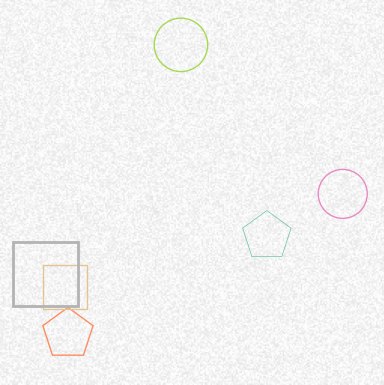[{"shape": "pentagon", "thickness": 0.5, "radius": 0.33, "center": [0.693, 0.387]}, {"shape": "pentagon", "thickness": 1, "radius": 0.34, "center": [0.176, 0.133]}, {"shape": "circle", "thickness": 1, "radius": 0.32, "center": [0.89, 0.496]}, {"shape": "circle", "thickness": 1, "radius": 0.35, "center": [0.47, 0.883]}, {"shape": "square", "thickness": 1, "radius": 0.29, "center": [0.17, 0.254]}, {"shape": "square", "thickness": 2, "radius": 0.42, "center": [0.118, 0.289]}]